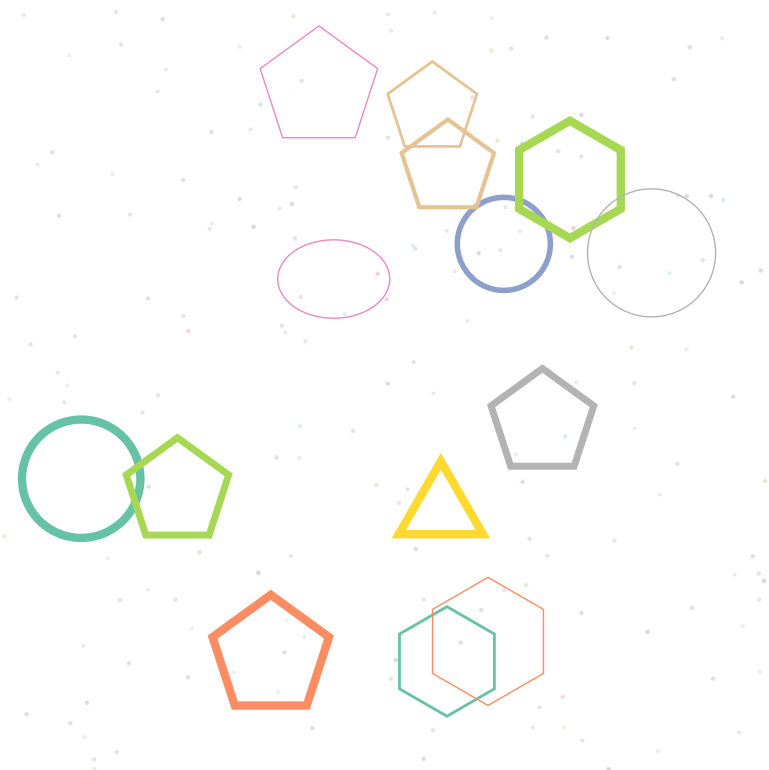[{"shape": "hexagon", "thickness": 1, "radius": 0.36, "center": [0.58, 0.141]}, {"shape": "circle", "thickness": 3, "radius": 0.38, "center": [0.105, 0.378]}, {"shape": "pentagon", "thickness": 3, "radius": 0.4, "center": [0.352, 0.148]}, {"shape": "hexagon", "thickness": 0.5, "radius": 0.42, "center": [0.634, 0.167]}, {"shape": "circle", "thickness": 2, "radius": 0.3, "center": [0.654, 0.683]}, {"shape": "pentagon", "thickness": 0.5, "radius": 0.4, "center": [0.414, 0.886]}, {"shape": "oval", "thickness": 0.5, "radius": 0.36, "center": [0.433, 0.638]}, {"shape": "pentagon", "thickness": 2.5, "radius": 0.35, "center": [0.23, 0.362]}, {"shape": "hexagon", "thickness": 3, "radius": 0.38, "center": [0.74, 0.767]}, {"shape": "triangle", "thickness": 3, "radius": 0.32, "center": [0.573, 0.338]}, {"shape": "pentagon", "thickness": 1, "radius": 0.3, "center": [0.561, 0.859]}, {"shape": "pentagon", "thickness": 1.5, "radius": 0.32, "center": [0.582, 0.782]}, {"shape": "circle", "thickness": 0.5, "radius": 0.42, "center": [0.846, 0.672]}, {"shape": "pentagon", "thickness": 2.5, "radius": 0.35, "center": [0.704, 0.451]}]